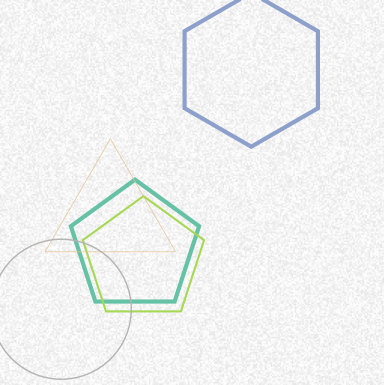[{"shape": "pentagon", "thickness": 3, "radius": 0.88, "center": [0.351, 0.358]}, {"shape": "hexagon", "thickness": 3, "radius": 1.0, "center": [0.653, 0.819]}, {"shape": "pentagon", "thickness": 1.5, "radius": 0.83, "center": [0.373, 0.325]}, {"shape": "triangle", "thickness": 0.5, "radius": 0.98, "center": [0.287, 0.444]}, {"shape": "circle", "thickness": 1, "radius": 0.91, "center": [0.159, 0.197]}]